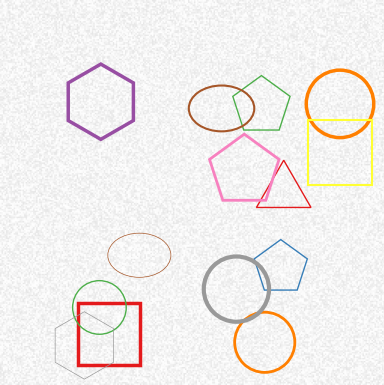[{"shape": "square", "thickness": 2.5, "radius": 0.4, "center": [0.282, 0.133]}, {"shape": "triangle", "thickness": 1, "radius": 0.41, "center": [0.737, 0.502]}, {"shape": "pentagon", "thickness": 1, "radius": 0.36, "center": [0.729, 0.305]}, {"shape": "circle", "thickness": 1, "radius": 0.35, "center": [0.258, 0.201]}, {"shape": "pentagon", "thickness": 1, "radius": 0.39, "center": [0.679, 0.726]}, {"shape": "hexagon", "thickness": 2.5, "radius": 0.49, "center": [0.262, 0.736]}, {"shape": "circle", "thickness": 2.5, "radius": 0.44, "center": [0.883, 0.73]}, {"shape": "circle", "thickness": 2, "radius": 0.39, "center": [0.688, 0.111]}, {"shape": "square", "thickness": 1.5, "radius": 0.42, "center": [0.883, 0.603]}, {"shape": "oval", "thickness": 0.5, "radius": 0.41, "center": [0.362, 0.337]}, {"shape": "oval", "thickness": 1.5, "radius": 0.43, "center": [0.575, 0.718]}, {"shape": "pentagon", "thickness": 2, "radius": 0.47, "center": [0.635, 0.557]}, {"shape": "circle", "thickness": 3, "radius": 0.42, "center": [0.614, 0.249]}, {"shape": "hexagon", "thickness": 0.5, "radius": 0.44, "center": [0.219, 0.103]}]